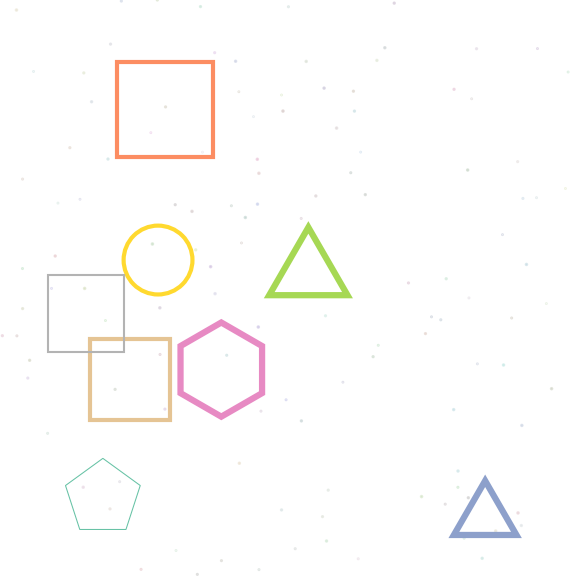[{"shape": "pentagon", "thickness": 0.5, "radius": 0.34, "center": [0.178, 0.137]}, {"shape": "square", "thickness": 2, "radius": 0.41, "center": [0.286, 0.809]}, {"shape": "triangle", "thickness": 3, "radius": 0.31, "center": [0.84, 0.104]}, {"shape": "hexagon", "thickness": 3, "radius": 0.41, "center": [0.383, 0.359]}, {"shape": "triangle", "thickness": 3, "radius": 0.39, "center": [0.534, 0.527]}, {"shape": "circle", "thickness": 2, "radius": 0.3, "center": [0.274, 0.549]}, {"shape": "square", "thickness": 2, "radius": 0.35, "center": [0.226, 0.342]}, {"shape": "square", "thickness": 1, "radius": 0.33, "center": [0.149, 0.456]}]